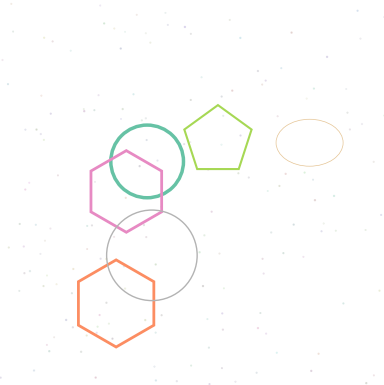[{"shape": "circle", "thickness": 2.5, "radius": 0.47, "center": [0.382, 0.581]}, {"shape": "hexagon", "thickness": 2, "radius": 0.57, "center": [0.302, 0.212]}, {"shape": "hexagon", "thickness": 2, "radius": 0.53, "center": [0.328, 0.503]}, {"shape": "pentagon", "thickness": 1.5, "radius": 0.46, "center": [0.566, 0.635]}, {"shape": "oval", "thickness": 0.5, "radius": 0.44, "center": [0.804, 0.629]}, {"shape": "circle", "thickness": 1, "radius": 0.59, "center": [0.395, 0.337]}]